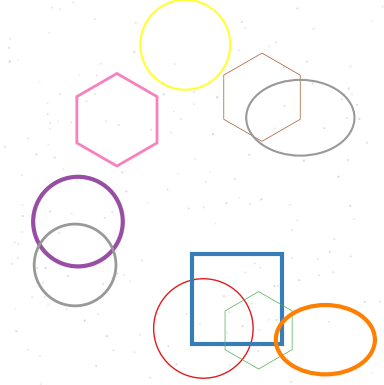[{"shape": "circle", "thickness": 1, "radius": 0.65, "center": [0.528, 0.147]}, {"shape": "square", "thickness": 3, "radius": 0.58, "center": [0.616, 0.223]}, {"shape": "hexagon", "thickness": 0.5, "radius": 0.5, "center": [0.672, 0.142]}, {"shape": "circle", "thickness": 3, "radius": 0.58, "center": [0.203, 0.424]}, {"shape": "oval", "thickness": 3, "radius": 0.64, "center": [0.845, 0.118]}, {"shape": "circle", "thickness": 1.5, "radius": 0.58, "center": [0.481, 0.884]}, {"shape": "hexagon", "thickness": 0.5, "radius": 0.57, "center": [0.681, 0.748]}, {"shape": "hexagon", "thickness": 2, "radius": 0.6, "center": [0.304, 0.689]}, {"shape": "oval", "thickness": 1.5, "radius": 0.7, "center": [0.78, 0.694]}, {"shape": "circle", "thickness": 2, "radius": 0.53, "center": [0.195, 0.312]}]